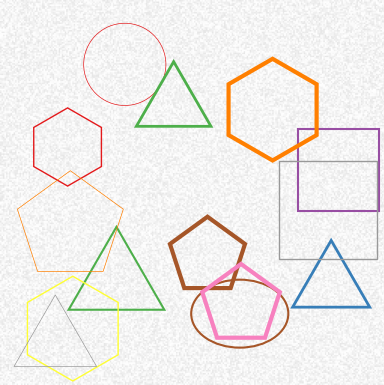[{"shape": "circle", "thickness": 0.5, "radius": 0.53, "center": [0.324, 0.833]}, {"shape": "hexagon", "thickness": 1, "radius": 0.51, "center": [0.176, 0.618]}, {"shape": "triangle", "thickness": 2, "radius": 0.58, "center": [0.86, 0.26]}, {"shape": "triangle", "thickness": 1.5, "radius": 0.72, "center": [0.303, 0.267]}, {"shape": "triangle", "thickness": 2, "radius": 0.56, "center": [0.451, 0.728]}, {"shape": "square", "thickness": 1.5, "radius": 0.53, "center": [0.88, 0.558]}, {"shape": "hexagon", "thickness": 3, "radius": 0.66, "center": [0.708, 0.715]}, {"shape": "pentagon", "thickness": 0.5, "radius": 0.72, "center": [0.183, 0.412]}, {"shape": "hexagon", "thickness": 1, "radius": 0.68, "center": [0.189, 0.147]}, {"shape": "oval", "thickness": 1.5, "radius": 0.63, "center": [0.623, 0.185]}, {"shape": "pentagon", "thickness": 3, "radius": 0.51, "center": [0.539, 0.335]}, {"shape": "pentagon", "thickness": 3, "radius": 0.53, "center": [0.626, 0.208]}, {"shape": "square", "thickness": 1, "radius": 0.64, "center": [0.852, 0.455]}, {"shape": "triangle", "thickness": 0.5, "radius": 0.62, "center": [0.144, 0.11]}]